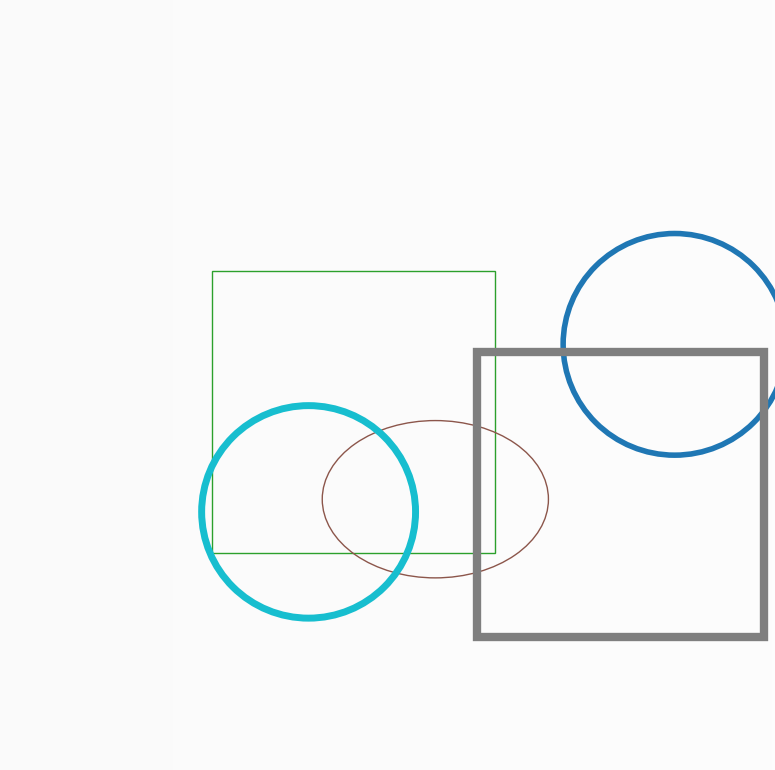[{"shape": "circle", "thickness": 2, "radius": 0.72, "center": [0.871, 0.553]}, {"shape": "square", "thickness": 0.5, "radius": 0.92, "center": [0.456, 0.465]}, {"shape": "oval", "thickness": 0.5, "radius": 0.73, "center": [0.562, 0.352]}, {"shape": "square", "thickness": 3, "radius": 0.93, "center": [0.8, 0.358]}, {"shape": "circle", "thickness": 2.5, "radius": 0.69, "center": [0.398, 0.335]}]